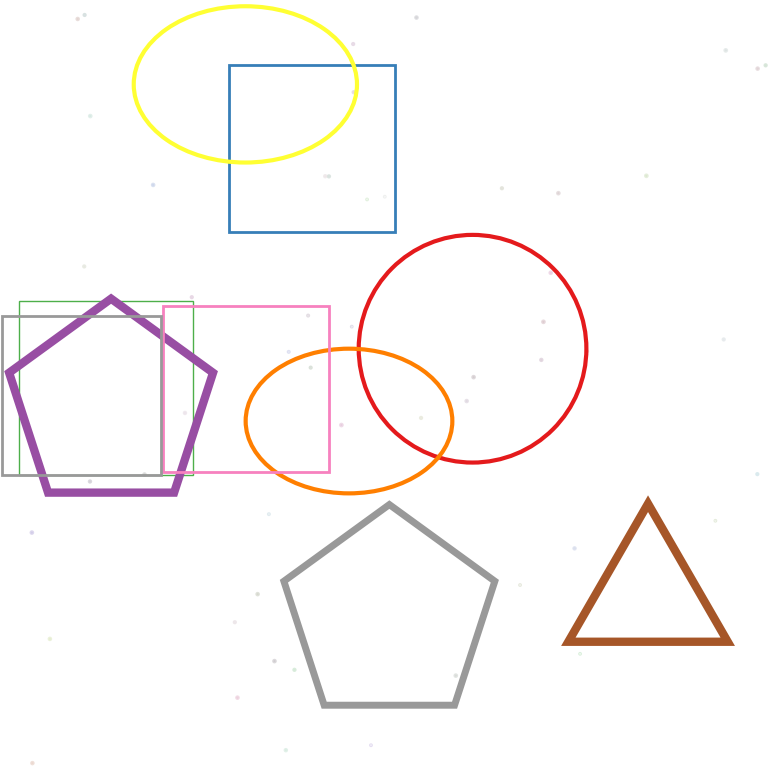[{"shape": "circle", "thickness": 1.5, "radius": 0.74, "center": [0.614, 0.547]}, {"shape": "square", "thickness": 1, "radius": 0.54, "center": [0.405, 0.807]}, {"shape": "square", "thickness": 0.5, "radius": 0.57, "center": [0.137, 0.496]}, {"shape": "pentagon", "thickness": 3, "radius": 0.7, "center": [0.144, 0.473]}, {"shape": "oval", "thickness": 1.5, "radius": 0.67, "center": [0.453, 0.453]}, {"shape": "oval", "thickness": 1.5, "radius": 0.72, "center": [0.319, 0.89]}, {"shape": "triangle", "thickness": 3, "radius": 0.6, "center": [0.842, 0.226]}, {"shape": "square", "thickness": 1, "radius": 0.54, "center": [0.32, 0.495]}, {"shape": "pentagon", "thickness": 2.5, "radius": 0.72, "center": [0.506, 0.201]}, {"shape": "square", "thickness": 1, "radius": 0.51, "center": [0.106, 0.486]}]